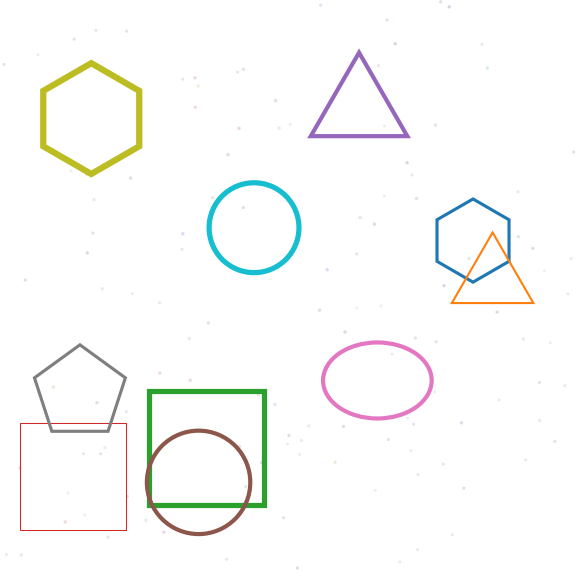[{"shape": "hexagon", "thickness": 1.5, "radius": 0.36, "center": [0.819, 0.583]}, {"shape": "triangle", "thickness": 1, "radius": 0.41, "center": [0.853, 0.515]}, {"shape": "square", "thickness": 2.5, "radius": 0.5, "center": [0.358, 0.223]}, {"shape": "square", "thickness": 0.5, "radius": 0.46, "center": [0.126, 0.174]}, {"shape": "triangle", "thickness": 2, "radius": 0.48, "center": [0.622, 0.812]}, {"shape": "circle", "thickness": 2, "radius": 0.45, "center": [0.344, 0.164]}, {"shape": "oval", "thickness": 2, "radius": 0.47, "center": [0.653, 0.34]}, {"shape": "pentagon", "thickness": 1.5, "radius": 0.41, "center": [0.138, 0.319]}, {"shape": "hexagon", "thickness": 3, "radius": 0.48, "center": [0.158, 0.794]}, {"shape": "circle", "thickness": 2.5, "radius": 0.39, "center": [0.44, 0.605]}]